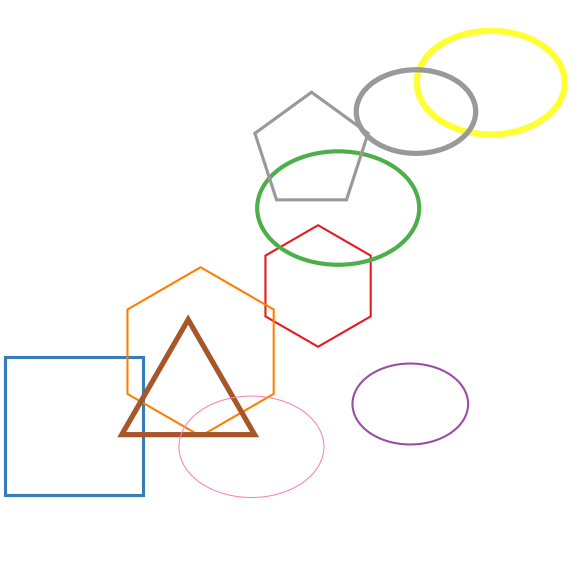[{"shape": "hexagon", "thickness": 1, "radius": 0.53, "center": [0.551, 0.504]}, {"shape": "square", "thickness": 1.5, "radius": 0.6, "center": [0.128, 0.262]}, {"shape": "oval", "thickness": 2, "radius": 0.7, "center": [0.586, 0.639]}, {"shape": "oval", "thickness": 1, "radius": 0.5, "center": [0.71, 0.3]}, {"shape": "hexagon", "thickness": 1, "radius": 0.73, "center": [0.347, 0.39]}, {"shape": "oval", "thickness": 3, "radius": 0.64, "center": [0.85, 0.856]}, {"shape": "triangle", "thickness": 2.5, "radius": 0.66, "center": [0.326, 0.313]}, {"shape": "oval", "thickness": 0.5, "radius": 0.63, "center": [0.435, 0.225]}, {"shape": "pentagon", "thickness": 1.5, "radius": 0.52, "center": [0.539, 0.736]}, {"shape": "oval", "thickness": 2.5, "radius": 0.52, "center": [0.72, 0.806]}]